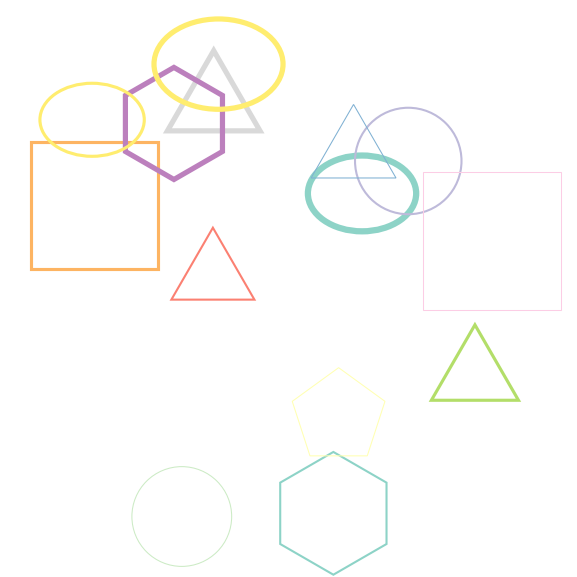[{"shape": "hexagon", "thickness": 1, "radius": 0.53, "center": [0.577, 0.11]}, {"shape": "oval", "thickness": 3, "radius": 0.47, "center": [0.627, 0.664]}, {"shape": "pentagon", "thickness": 0.5, "radius": 0.42, "center": [0.586, 0.278]}, {"shape": "circle", "thickness": 1, "radius": 0.46, "center": [0.707, 0.72]}, {"shape": "triangle", "thickness": 1, "radius": 0.42, "center": [0.369, 0.522]}, {"shape": "triangle", "thickness": 0.5, "radius": 0.42, "center": [0.612, 0.733]}, {"shape": "square", "thickness": 1.5, "radius": 0.55, "center": [0.164, 0.643]}, {"shape": "triangle", "thickness": 1.5, "radius": 0.44, "center": [0.822, 0.35]}, {"shape": "square", "thickness": 0.5, "radius": 0.6, "center": [0.851, 0.582]}, {"shape": "triangle", "thickness": 2.5, "radius": 0.46, "center": [0.37, 0.819]}, {"shape": "hexagon", "thickness": 2.5, "radius": 0.49, "center": [0.301, 0.785]}, {"shape": "circle", "thickness": 0.5, "radius": 0.43, "center": [0.315, 0.105]}, {"shape": "oval", "thickness": 2.5, "radius": 0.56, "center": [0.378, 0.888]}, {"shape": "oval", "thickness": 1.5, "radius": 0.45, "center": [0.159, 0.792]}]